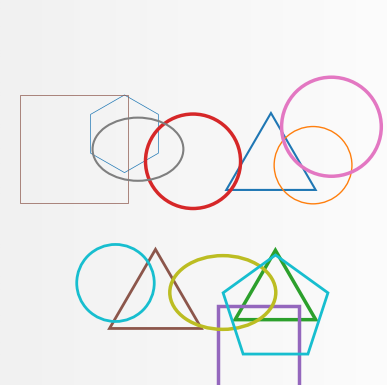[{"shape": "triangle", "thickness": 1.5, "radius": 0.67, "center": [0.699, 0.573]}, {"shape": "hexagon", "thickness": 0.5, "radius": 0.5, "center": [0.321, 0.653]}, {"shape": "circle", "thickness": 1, "radius": 0.5, "center": [0.808, 0.571]}, {"shape": "triangle", "thickness": 2.5, "radius": 0.6, "center": [0.711, 0.23]}, {"shape": "circle", "thickness": 2.5, "radius": 0.61, "center": [0.498, 0.581]}, {"shape": "square", "thickness": 2.5, "radius": 0.52, "center": [0.666, 0.101]}, {"shape": "triangle", "thickness": 2, "radius": 0.68, "center": [0.401, 0.215]}, {"shape": "square", "thickness": 0.5, "radius": 0.7, "center": [0.19, 0.613]}, {"shape": "circle", "thickness": 2.5, "radius": 0.64, "center": [0.855, 0.671]}, {"shape": "oval", "thickness": 1.5, "radius": 0.59, "center": [0.356, 0.612]}, {"shape": "oval", "thickness": 2.5, "radius": 0.68, "center": [0.575, 0.24]}, {"shape": "circle", "thickness": 2, "radius": 0.5, "center": [0.298, 0.265]}, {"shape": "pentagon", "thickness": 2, "radius": 0.71, "center": [0.711, 0.195]}]